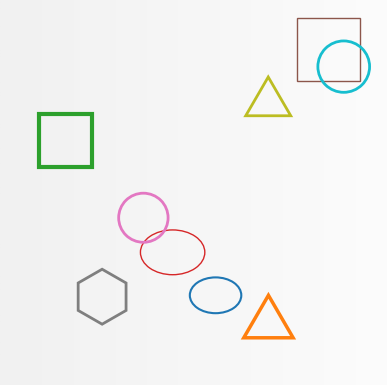[{"shape": "oval", "thickness": 1.5, "radius": 0.33, "center": [0.556, 0.233]}, {"shape": "triangle", "thickness": 2.5, "radius": 0.37, "center": [0.693, 0.159]}, {"shape": "square", "thickness": 3, "radius": 0.34, "center": [0.17, 0.636]}, {"shape": "oval", "thickness": 1, "radius": 0.42, "center": [0.445, 0.345]}, {"shape": "square", "thickness": 1, "radius": 0.41, "center": [0.848, 0.871]}, {"shape": "circle", "thickness": 2, "radius": 0.32, "center": [0.37, 0.434]}, {"shape": "hexagon", "thickness": 2, "radius": 0.36, "center": [0.264, 0.229]}, {"shape": "triangle", "thickness": 2, "radius": 0.34, "center": [0.692, 0.733]}, {"shape": "circle", "thickness": 2, "radius": 0.33, "center": [0.887, 0.827]}]